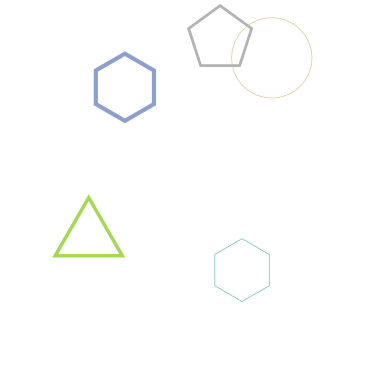[{"shape": "hexagon", "thickness": 0.5, "radius": 0.41, "center": [0.629, 0.298]}, {"shape": "hexagon", "thickness": 3, "radius": 0.44, "center": [0.324, 0.773]}, {"shape": "triangle", "thickness": 2.5, "radius": 0.5, "center": [0.23, 0.386]}, {"shape": "circle", "thickness": 0.5, "radius": 0.52, "center": [0.706, 0.85]}, {"shape": "pentagon", "thickness": 2, "radius": 0.43, "center": [0.572, 0.899]}]